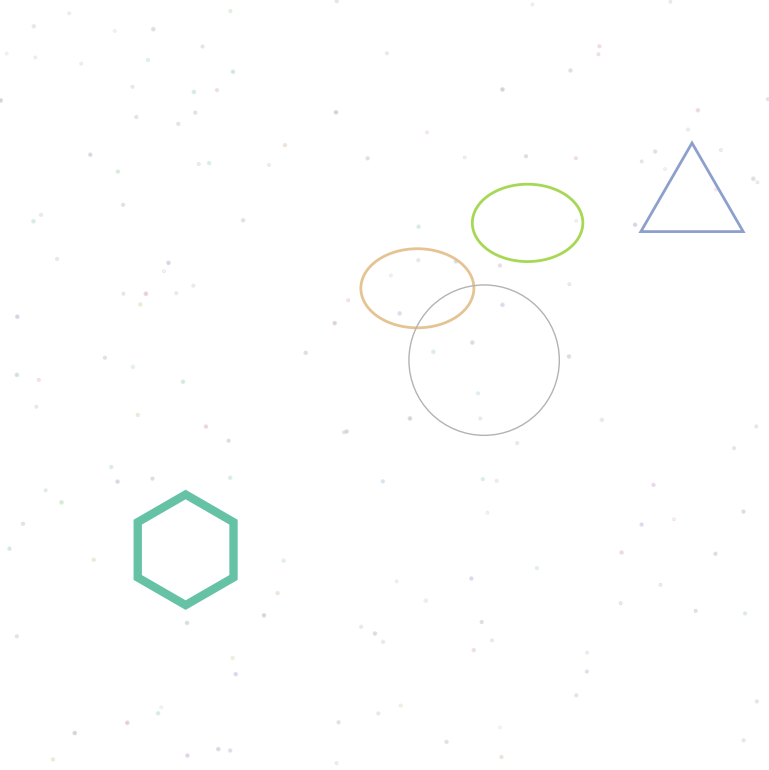[{"shape": "hexagon", "thickness": 3, "radius": 0.36, "center": [0.241, 0.286]}, {"shape": "triangle", "thickness": 1, "radius": 0.38, "center": [0.899, 0.738]}, {"shape": "oval", "thickness": 1, "radius": 0.36, "center": [0.685, 0.711]}, {"shape": "oval", "thickness": 1, "radius": 0.37, "center": [0.542, 0.626]}, {"shape": "circle", "thickness": 0.5, "radius": 0.49, "center": [0.629, 0.532]}]